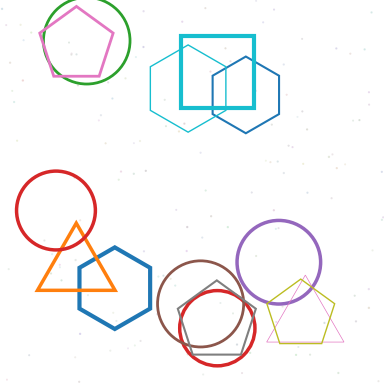[{"shape": "hexagon", "thickness": 3, "radius": 0.53, "center": [0.298, 0.251]}, {"shape": "hexagon", "thickness": 1.5, "radius": 0.5, "center": [0.639, 0.754]}, {"shape": "triangle", "thickness": 2.5, "radius": 0.58, "center": [0.198, 0.304]}, {"shape": "circle", "thickness": 2, "radius": 0.56, "center": [0.225, 0.894]}, {"shape": "circle", "thickness": 2.5, "radius": 0.49, "center": [0.564, 0.148]}, {"shape": "circle", "thickness": 2.5, "radius": 0.51, "center": [0.145, 0.453]}, {"shape": "circle", "thickness": 2.5, "radius": 0.54, "center": [0.724, 0.319]}, {"shape": "circle", "thickness": 2, "radius": 0.56, "center": [0.521, 0.211]}, {"shape": "pentagon", "thickness": 2, "radius": 0.5, "center": [0.199, 0.883]}, {"shape": "triangle", "thickness": 0.5, "radius": 0.58, "center": [0.793, 0.17]}, {"shape": "pentagon", "thickness": 1.5, "radius": 0.53, "center": [0.563, 0.165]}, {"shape": "pentagon", "thickness": 1, "radius": 0.46, "center": [0.781, 0.183]}, {"shape": "square", "thickness": 3, "radius": 0.47, "center": [0.565, 0.813]}, {"shape": "hexagon", "thickness": 1, "radius": 0.57, "center": [0.489, 0.77]}]